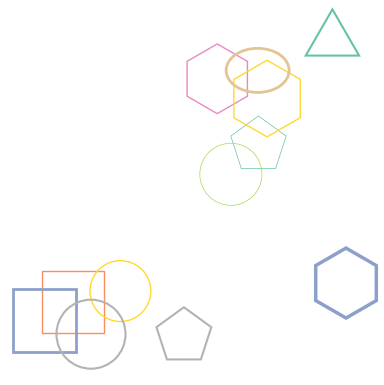[{"shape": "pentagon", "thickness": 0.5, "radius": 0.38, "center": [0.671, 0.623]}, {"shape": "triangle", "thickness": 1.5, "radius": 0.4, "center": [0.863, 0.896]}, {"shape": "square", "thickness": 1, "radius": 0.4, "center": [0.189, 0.216]}, {"shape": "square", "thickness": 2, "radius": 0.41, "center": [0.115, 0.167]}, {"shape": "hexagon", "thickness": 2.5, "radius": 0.45, "center": [0.899, 0.265]}, {"shape": "hexagon", "thickness": 1, "radius": 0.45, "center": [0.564, 0.795]}, {"shape": "circle", "thickness": 0.5, "radius": 0.4, "center": [0.6, 0.547]}, {"shape": "circle", "thickness": 1, "radius": 0.4, "center": [0.313, 0.244]}, {"shape": "hexagon", "thickness": 1, "radius": 0.5, "center": [0.694, 0.744]}, {"shape": "oval", "thickness": 2, "radius": 0.41, "center": [0.669, 0.817]}, {"shape": "pentagon", "thickness": 1.5, "radius": 0.37, "center": [0.478, 0.127]}, {"shape": "circle", "thickness": 1.5, "radius": 0.45, "center": [0.236, 0.132]}]